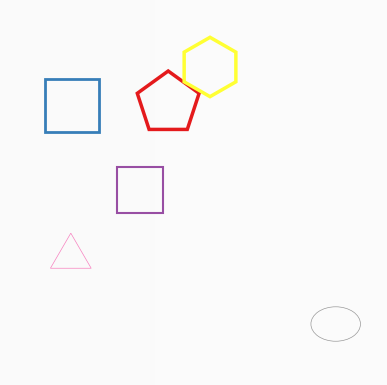[{"shape": "pentagon", "thickness": 2.5, "radius": 0.42, "center": [0.434, 0.732]}, {"shape": "square", "thickness": 2, "radius": 0.35, "center": [0.186, 0.726]}, {"shape": "square", "thickness": 1.5, "radius": 0.29, "center": [0.362, 0.506]}, {"shape": "hexagon", "thickness": 2.5, "radius": 0.39, "center": [0.542, 0.826]}, {"shape": "triangle", "thickness": 0.5, "radius": 0.3, "center": [0.183, 0.334]}, {"shape": "oval", "thickness": 0.5, "radius": 0.32, "center": [0.866, 0.158]}]